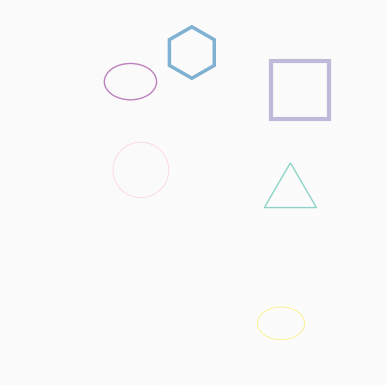[{"shape": "triangle", "thickness": 1, "radius": 0.39, "center": [0.749, 0.5]}, {"shape": "square", "thickness": 3, "radius": 0.38, "center": [0.774, 0.767]}, {"shape": "hexagon", "thickness": 2.5, "radius": 0.33, "center": [0.495, 0.864]}, {"shape": "circle", "thickness": 0.5, "radius": 0.36, "center": [0.364, 0.559]}, {"shape": "oval", "thickness": 1, "radius": 0.34, "center": [0.337, 0.788]}, {"shape": "oval", "thickness": 0.5, "radius": 0.3, "center": [0.725, 0.16]}]